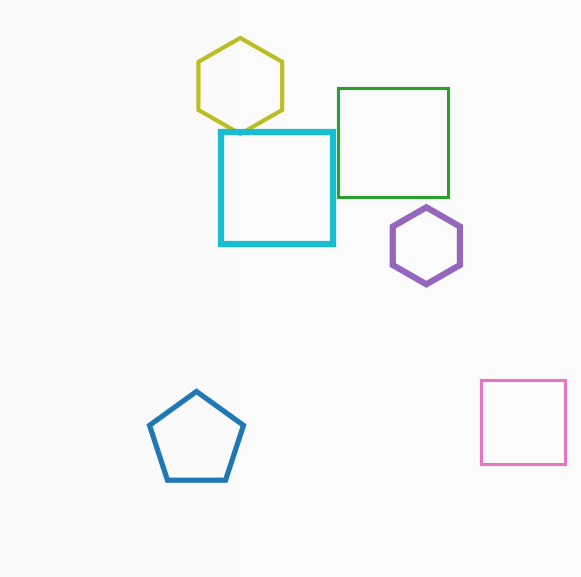[{"shape": "pentagon", "thickness": 2.5, "radius": 0.42, "center": [0.338, 0.236]}, {"shape": "square", "thickness": 1.5, "radius": 0.47, "center": [0.676, 0.753]}, {"shape": "hexagon", "thickness": 3, "radius": 0.33, "center": [0.734, 0.574]}, {"shape": "square", "thickness": 1.5, "radius": 0.36, "center": [0.899, 0.268]}, {"shape": "hexagon", "thickness": 2, "radius": 0.42, "center": [0.413, 0.85]}, {"shape": "square", "thickness": 3, "radius": 0.48, "center": [0.476, 0.674]}]